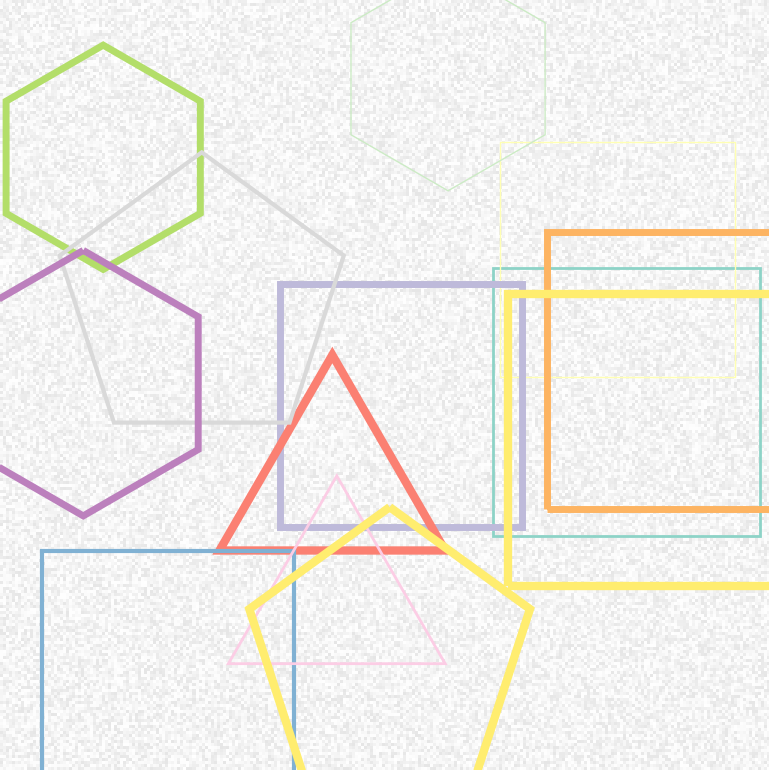[{"shape": "square", "thickness": 1, "radius": 0.87, "center": [0.814, 0.478]}, {"shape": "square", "thickness": 0.5, "radius": 0.76, "center": [0.801, 0.663]}, {"shape": "square", "thickness": 2.5, "radius": 0.79, "center": [0.52, 0.473]}, {"shape": "triangle", "thickness": 3, "radius": 0.85, "center": [0.432, 0.37]}, {"shape": "square", "thickness": 1.5, "radius": 0.82, "center": [0.218, 0.12]}, {"shape": "square", "thickness": 2.5, "radius": 0.9, "center": [0.89, 0.519]}, {"shape": "hexagon", "thickness": 2.5, "radius": 0.73, "center": [0.134, 0.796]}, {"shape": "triangle", "thickness": 1, "radius": 0.81, "center": [0.437, 0.219]}, {"shape": "pentagon", "thickness": 1.5, "radius": 0.97, "center": [0.262, 0.608]}, {"shape": "hexagon", "thickness": 2.5, "radius": 0.86, "center": [0.108, 0.502]}, {"shape": "hexagon", "thickness": 0.5, "radius": 0.73, "center": [0.582, 0.898]}, {"shape": "pentagon", "thickness": 3, "radius": 0.96, "center": [0.506, 0.15]}, {"shape": "square", "thickness": 3, "radius": 0.95, "center": [0.849, 0.429]}]